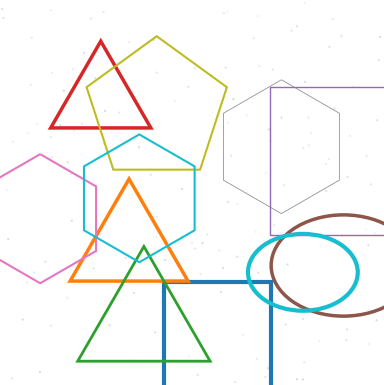[{"shape": "square", "thickness": 3, "radius": 0.69, "center": [0.565, 0.13]}, {"shape": "triangle", "thickness": 2.5, "radius": 0.88, "center": [0.335, 0.358]}, {"shape": "triangle", "thickness": 2, "radius": 0.99, "center": [0.374, 0.161]}, {"shape": "triangle", "thickness": 2.5, "radius": 0.75, "center": [0.262, 0.743]}, {"shape": "square", "thickness": 1, "radius": 0.96, "center": [0.894, 0.581]}, {"shape": "oval", "thickness": 2.5, "radius": 0.94, "center": [0.892, 0.31]}, {"shape": "hexagon", "thickness": 1.5, "radius": 0.84, "center": [0.104, 0.432]}, {"shape": "hexagon", "thickness": 0.5, "radius": 0.87, "center": [0.731, 0.619]}, {"shape": "pentagon", "thickness": 1.5, "radius": 0.96, "center": [0.407, 0.714]}, {"shape": "oval", "thickness": 3, "radius": 0.71, "center": [0.787, 0.293]}, {"shape": "hexagon", "thickness": 1.5, "radius": 0.83, "center": [0.362, 0.485]}]